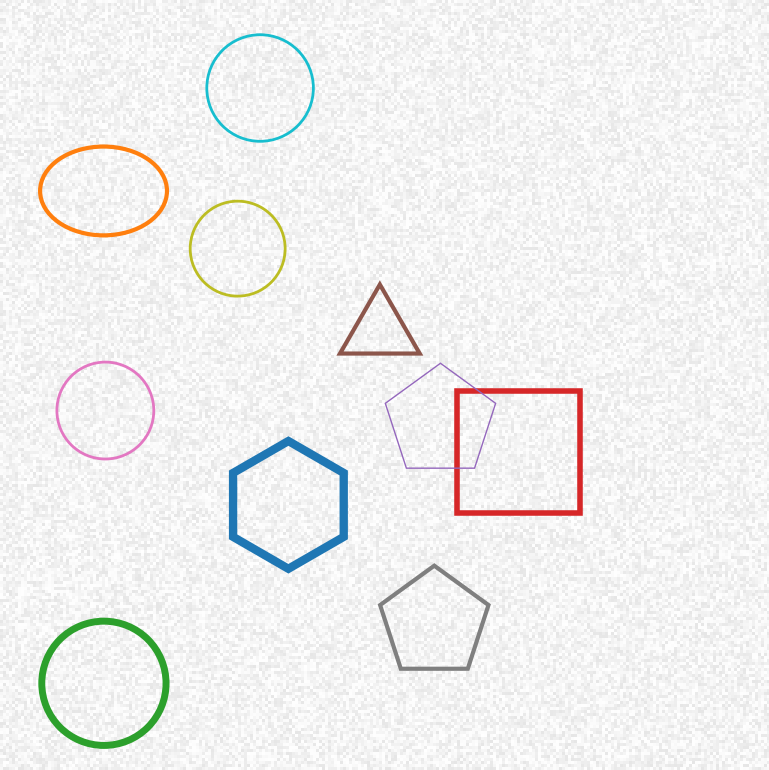[{"shape": "hexagon", "thickness": 3, "radius": 0.41, "center": [0.375, 0.344]}, {"shape": "oval", "thickness": 1.5, "radius": 0.41, "center": [0.134, 0.752]}, {"shape": "circle", "thickness": 2.5, "radius": 0.4, "center": [0.135, 0.113]}, {"shape": "square", "thickness": 2, "radius": 0.4, "center": [0.673, 0.413]}, {"shape": "pentagon", "thickness": 0.5, "radius": 0.38, "center": [0.572, 0.453]}, {"shape": "triangle", "thickness": 1.5, "radius": 0.3, "center": [0.493, 0.571]}, {"shape": "circle", "thickness": 1, "radius": 0.31, "center": [0.137, 0.467]}, {"shape": "pentagon", "thickness": 1.5, "radius": 0.37, "center": [0.564, 0.191]}, {"shape": "circle", "thickness": 1, "radius": 0.31, "center": [0.309, 0.677]}, {"shape": "circle", "thickness": 1, "radius": 0.35, "center": [0.338, 0.886]}]